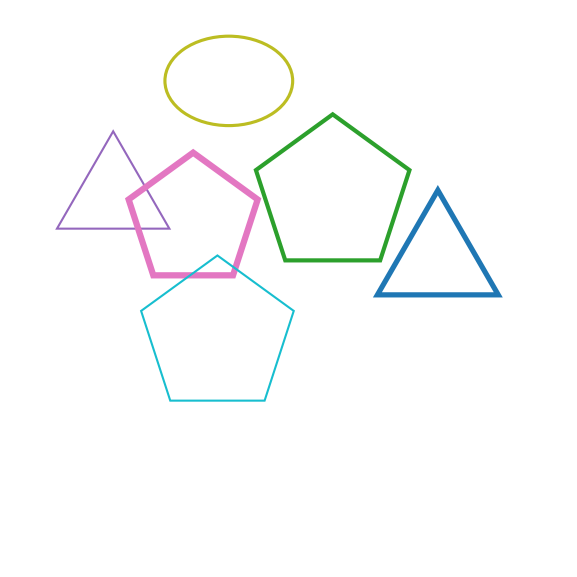[{"shape": "triangle", "thickness": 2.5, "radius": 0.6, "center": [0.758, 0.549]}, {"shape": "pentagon", "thickness": 2, "radius": 0.7, "center": [0.576, 0.661]}, {"shape": "triangle", "thickness": 1, "radius": 0.56, "center": [0.196, 0.659]}, {"shape": "pentagon", "thickness": 3, "radius": 0.59, "center": [0.334, 0.617]}, {"shape": "oval", "thickness": 1.5, "radius": 0.55, "center": [0.396, 0.859]}, {"shape": "pentagon", "thickness": 1, "radius": 0.69, "center": [0.377, 0.418]}]